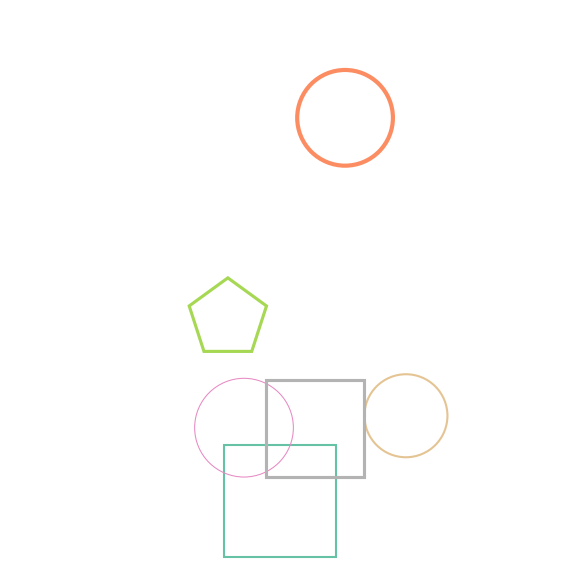[{"shape": "square", "thickness": 1, "radius": 0.48, "center": [0.485, 0.132]}, {"shape": "circle", "thickness": 2, "radius": 0.41, "center": [0.598, 0.795]}, {"shape": "circle", "thickness": 0.5, "radius": 0.43, "center": [0.423, 0.259]}, {"shape": "pentagon", "thickness": 1.5, "radius": 0.35, "center": [0.395, 0.448]}, {"shape": "circle", "thickness": 1, "radius": 0.36, "center": [0.703, 0.279]}, {"shape": "square", "thickness": 1.5, "radius": 0.42, "center": [0.545, 0.257]}]